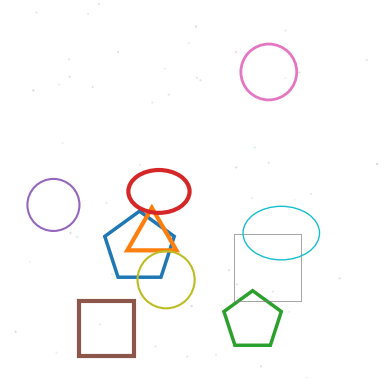[{"shape": "pentagon", "thickness": 2.5, "radius": 0.47, "center": [0.362, 0.357]}, {"shape": "triangle", "thickness": 3, "radius": 0.37, "center": [0.394, 0.387]}, {"shape": "pentagon", "thickness": 2.5, "radius": 0.39, "center": [0.656, 0.167]}, {"shape": "oval", "thickness": 3, "radius": 0.4, "center": [0.413, 0.503]}, {"shape": "circle", "thickness": 1.5, "radius": 0.34, "center": [0.139, 0.468]}, {"shape": "square", "thickness": 3, "radius": 0.36, "center": [0.276, 0.148]}, {"shape": "circle", "thickness": 2, "radius": 0.36, "center": [0.698, 0.813]}, {"shape": "square", "thickness": 0.5, "radius": 0.43, "center": [0.695, 0.306]}, {"shape": "circle", "thickness": 1.5, "radius": 0.37, "center": [0.431, 0.273]}, {"shape": "oval", "thickness": 1, "radius": 0.5, "center": [0.731, 0.395]}]